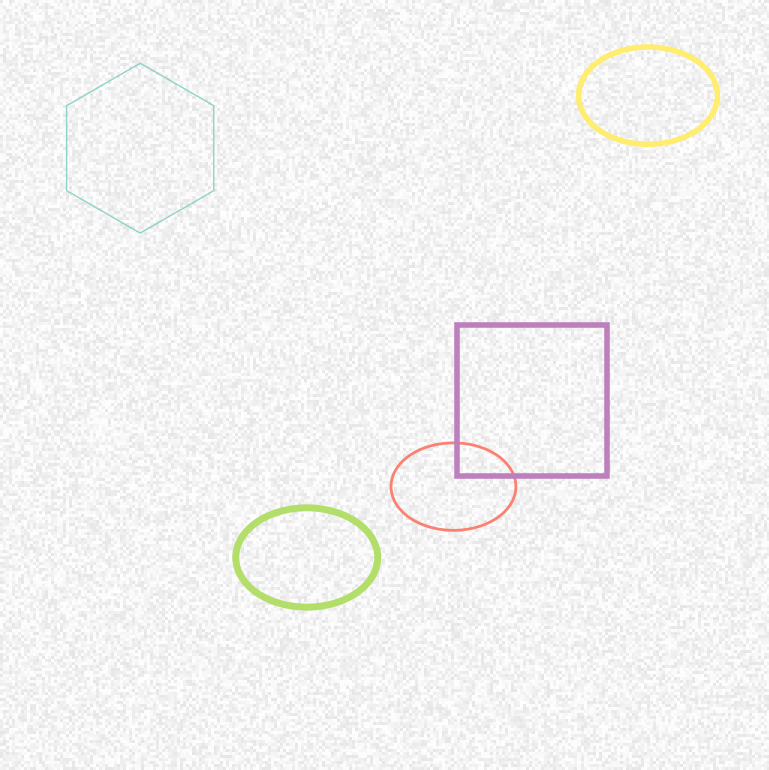[{"shape": "hexagon", "thickness": 0.5, "radius": 0.55, "center": [0.182, 0.808]}, {"shape": "oval", "thickness": 1, "radius": 0.41, "center": [0.589, 0.368]}, {"shape": "oval", "thickness": 2.5, "radius": 0.46, "center": [0.398, 0.276]}, {"shape": "square", "thickness": 2, "radius": 0.49, "center": [0.691, 0.48]}, {"shape": "oval", "thickness": 2, "radius": 0.45, "center": [0.842, 0.876]}]